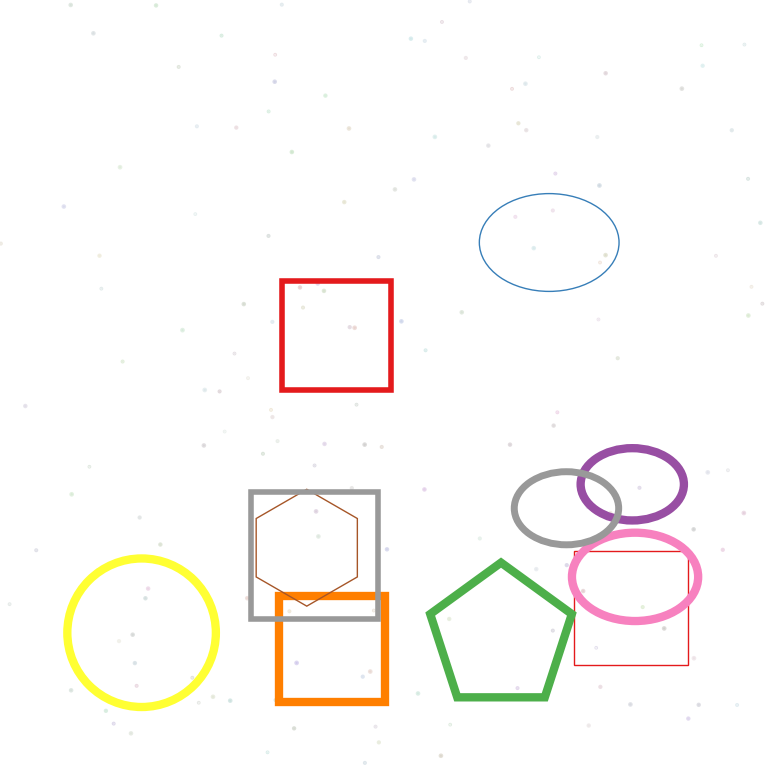[{"shape": "square", "thickness": 0.5, "radius": 0.37, "center": [0.82, 0.211]}, {"shape": "square", "thickness": 2, "radius": 0.35, "center": [0.437, 0.564]}, {"shape": "oval", "thickness": 0.5, "radius": 0.45, "center": [0.713, 0.685]}, {"shape": "pentagon", "thickness": 3, "radius": 0.48, "center": [0.651, 0.173]}, {"shape": "oval", "thickness": 3, "radius": 0.34, "center": [0.821, 0.371]}, {"shape": "square", "thickness": 3, "radius": 0.34, "center": [0.431, 0.157]}, {"shape": "circle", "thickness": 3, "radius": 0.48, "center": [0.184, 0.178]}, {"shape": "hexagon", "thickness": 0.5, "radius": 0.38, "center": [0.398, 0.289]}, {"shape": "oval", "thickness": 3, "radius": 0.41, "center": [0.825, 0.251]}, {"shape": "square", "thickness": 2, "radius": 0.41, "center": [0.408, 0.278]}, {"shape": "oval", "thickness": 2.5, "radius": 0.34, "center": [0.736, 0.34]}]